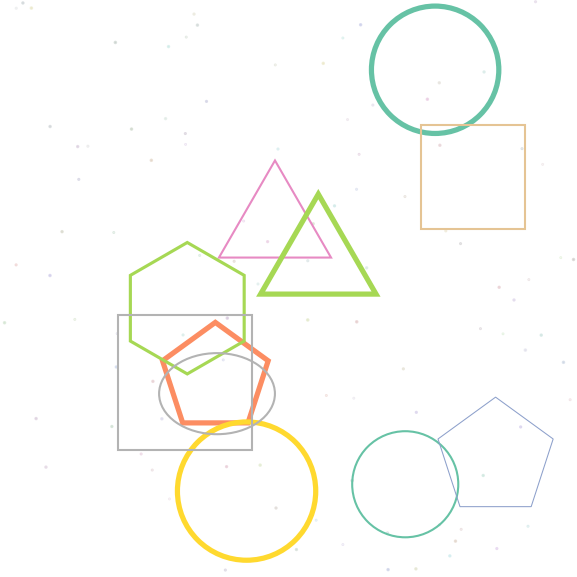[{"shape": "circle", "thickness": 1, "radius": 0.46, "center": [0.702, 0.161]}, {"shape": "circle", "thickness": 2.5, "radius": 0.55, "center": [0.753, 0.878]}, {"shape": "pentagon", "thickness": 2.5, "radius": 0.48, "center": [0.373, 0.345]}, {"shape": "pentagon", "thickness": 0.5, "radius": 0.52, "center": [0.858, 0.207]}, {"shape": "triangle", "thickness": 1, "radius": 0.56, "center": [0.476, 0.609]}, {"shape": "hexagon", "thickness": 1.5, "radius": 0.57, "center": [0.324, 0.465]}, {"shape": "triangle", "thickness": 2.5, "radius": 0.58, "center": [0.551, 0.548]}, {"shape": "circle", "thickness": 2.5, "radius": 0.6, "center": [0.427, 0.149]}, {"shape": "square", "thickness": 1, "radius": 0.45, "center": [0.819, 0.693]}, {"shape": "oval", "thickness": 1, "radius": 0.5, "center": [0.376, 0.317]}, {"shape": "square", "thickness": 1, "radius": 0.58, "center": [0.32, 0.337]}]